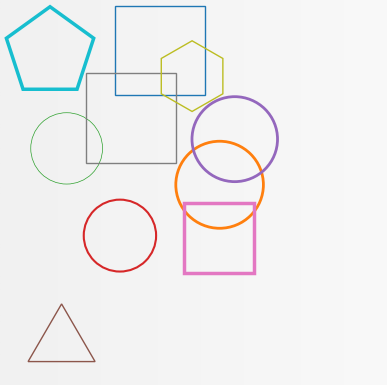[{"shape": "square", "thickness": 1, "radius": 0.58, "center": [0.412, 0.87]}, {"shape": "circle", "thickness": 2, "radius": 0.57, "center": [0.567, 0.52]}, {"shape": "circle", "thickness": 0.5, "radius": 0.46, "center": [0.172, 0.615]}, {"shape": "circle", "thickness": 1.5, "radius": 0.47, "center": [0.309, 0.388]}, {"shape": "circle", "thickness": 2, "radius": 0.55, "center": [0.606, 0.639]}, {"shape": "triangle", "thickness": 1, "radius": 0.5, "center": [0.159, 0.111]}, {"shape": "square", "thickness": 2.5, "radius": 0.45, "center": [0.565, 0.382]}, {"shape": "square", "thickness": 1, "radius": 0.58, "center": [0.338, 0.694]}, {"shape": "hexagon", "thickness": 1, "radius": 0.46, "center": [0.496, 0.802]}, {"shape": "pentagon", "thickness": 2.5, "radius": 0.59, "center": [0.129, 0.864]}]